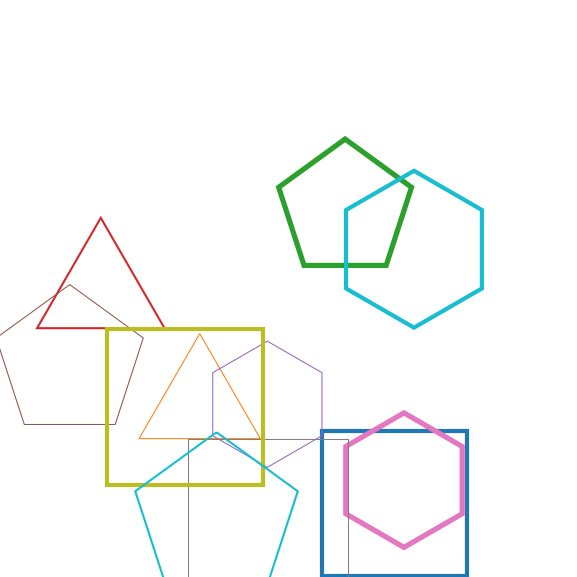[{"shape": "square", "thickness": 2, "radius": 0.63, "center": [0.683, 0.127]}, {"shape": "triangle", "thickness": 0.5, "radius": 0.61, "center": [0.346, 0.3]}, {"shape": "pentagon", "thickness": 2.5, "radius": 0.6, "center": [0.598, 0.637]}, {"shape": "triangle", "thickness": 1, "radius": 0.64, "center": [0.175, 0.495]}, {"shape": "hexagon", "thickness": 0.5, "radius": 0.55, "center": [0.463, 0.299]}, {"shape": "pentagon", "thickness": 0.5, "radius": 0.67, "center": [0.121, 0.372]}, {"shape": "hexagon", "thickness": 2.5, "radius": 0.58, "center": [0.7, 0.168]}, {"shape": "square", "thickness": 0.5, "radius": 0.69, "center": [0.464, 0.102]}, {"shape": "square", "thickness": 2, "radius": 0.68, "center": [0.32, 0.294]}, {"shape": "pentagon", "thickness": 1, "radius": 0.74, "center": [0.375, 0.103]}, {"shape": "hexagon", "thickness": 2, "radius": 0.68, "center": [0.717, 0.568]}]